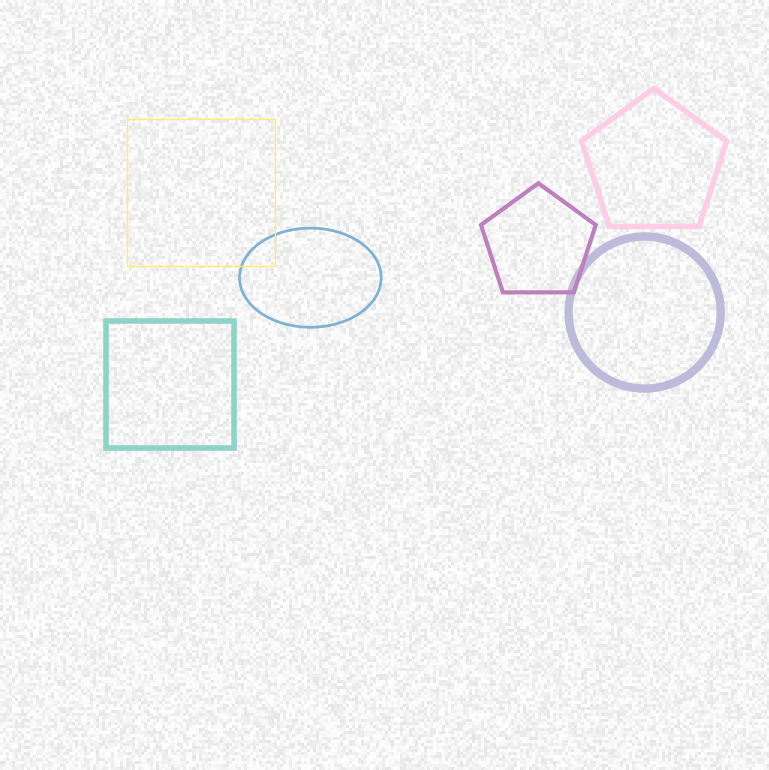[{"shape": "square", "thickness": 2, "radius": 0.41, "center": [0.221, 0.5]}, {"shape": "circle", "thickness": 3, "radius": 0.49, "center": [0.837, 0.594]}, {"shape": "oval", "thickness": 1, "radius": 0.46, "center": [0.403, 0.639]}, {"shape": "pentagon", "thickness": 2, "radius": 0.5, "center": [0.85, 0.786]}, {"shape": "pentagon", "thickness": 1.5, "radius": 0.39, "center": [0.699, 0.684]}, {"shape": "square", "thickness": 0.5, "radius": 0.48, "center": [0.261, 0.75]}]